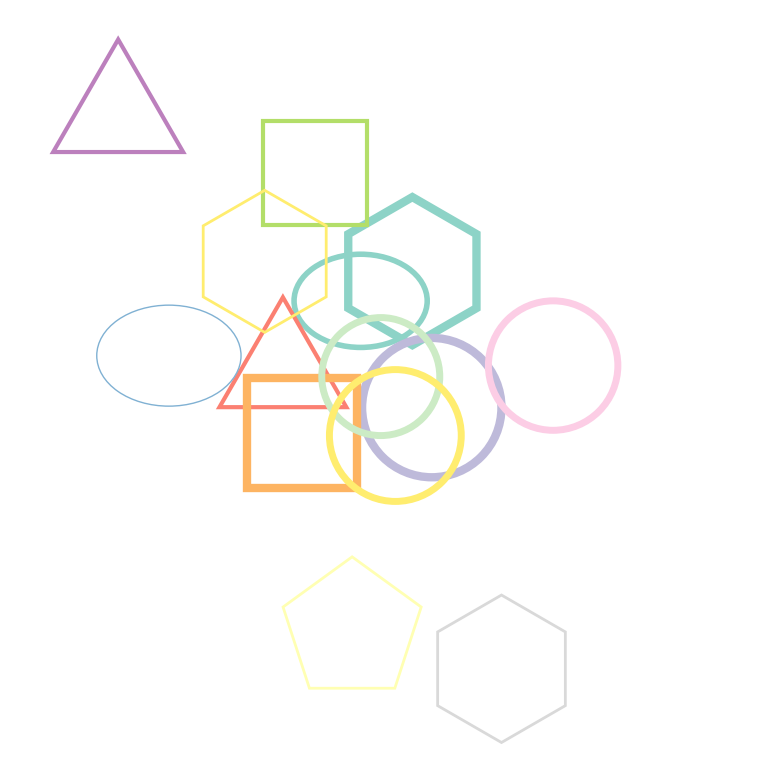[{"shape": "oval", "thickness": 2, "radius": 0.43, "center": [0.468, 0.609]}, {"shape": "hexagon", "thickness": 3, "radius": 0.48, "center": [0.536, 0.648]}, {"shape": "pentagon", "thickness": 1, "radius": 0.47, "center": [0.457, 0.183]}, {"shape": "circle", "thickness": 3, "radius": 0.45, "center": [0.561, 0.471]}, {"shape": "triangle", "thickness": 1.5, "radius": 0.48, "center": [0.367, 0.519]}, {"shape": "oval", "thickness": 0.5, "radius": 0.47, "center": [0.219, 0.538]}, {"shape": "square", "thickness": 3, "radius": 0.36, "center": [0.392, 0.438]}, {"shape": "square", "thickness": 1.5, "radius": 0.34, "center": [0.409, 0.776]}, {"shape": "circle", "thickness": 2.5, "radius": 0.42, "center": [0.718, 0.525]}, {"shape": "hexagon", "thickness": 1, "radius": 0.48, "center": [0.651, 0.131]}, {"shape": "triangle", "thickness": 1.5, "radius": 0.49, "center": [0.153, 0.851]}, {"shape": "circle", "thickness": 2.5, "radius": 0.38, "center": [0.494, 0.511]}, {"shape": "circle", "thickness": 2.5, "radius": 0.43, "center": [0.513, 0.434]}, {"shape": "hexagon", "thickness": 1, "radius": 0.46, "center": [0.344, 0.661]}]